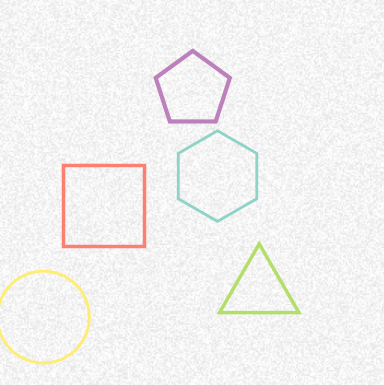[{"shape": "hexagon", "thickness": 2, "radius": 0.59, "center": [0.565, 0.543]}, {"shape": "square", "thickness": 2.5, "radius": 0.52, "center": [0.269, 0.466]}, {"shape": "triangle", "thickness": 2.5, "radius": 0.6, "center": [0.673, 0.248]}, {"shape": "pentagon", "thickness": 3, "radius": 0.51, "center": [0.501, 0.766]}, {"shape": "circle", "thickness": 2, "radius": 0.6, "center": [0.113, 0.176]}]